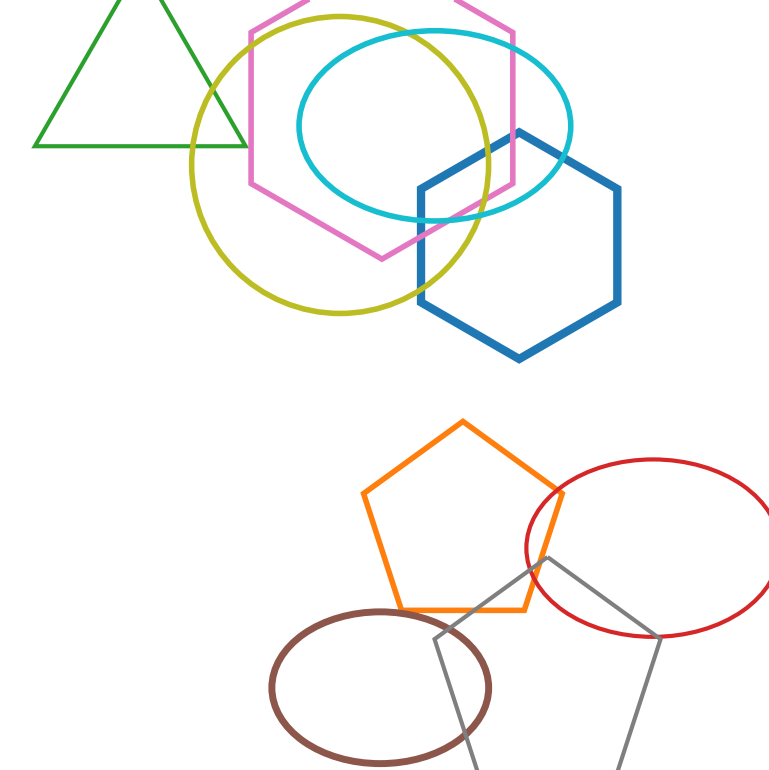[{"shape": "hexagon", "thickness": 3, "radius": 0.74, "center": [0.674, 0.681]}, {"shape": "pentagon", "thickness": 2, "radius": 0.68, "center": [0.601, 0.317]}, {"shape": "triangle", "thickness": 1.5, "radius": 0.79, "center": [0.182, 0.889]}, {"shape": "oval", "thickness": 1.5, "radius": 0.82, "center": [0.848, 0.288]}, {"shape": "oval", "thickness": 2.5, "radius": 0.7, "center": [0.494, 0.107]}, {"shape": "hexagon", "thickness": 2, "radius": 0.98, "center": [0.496, 0.86]}, {"shape": "pentagon", "thickness": 1.5, "radius": 0.77, "center": [0.711, 0.122]}, {"shape": "circle", "thickness": 2, "radius": 0.96, "center": [0.442, 0.786]}, {"shape": "oval", "thickness": 2, "radius": 0.88, "center": [0.565, 0.837]}]